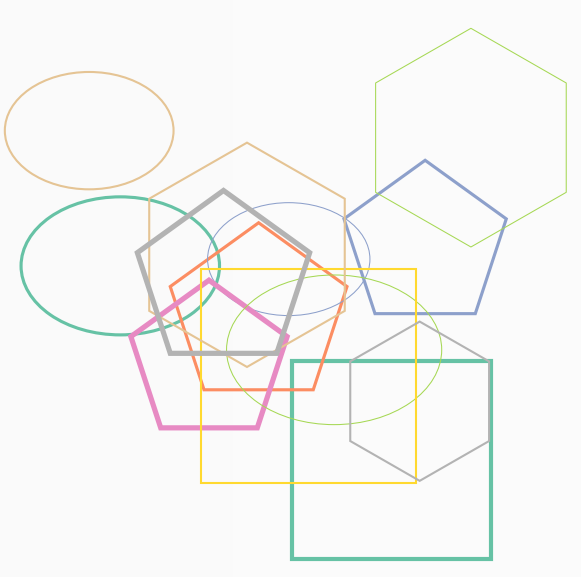[{"shape": "square", "thickness": 2, "radius": 0.86, "center": [0.674, 0.202]}, {"shape": "oval", "thickness": 1.5, "radius": 0.85, "center": [0.207, 0.539]}, {"shape": "pentagon", "thickness": 1.5, "radius": 0.8, "center": [0.445, 0.454]}, {"shape": "oval", "thickness": 0.5, "radius": 0.7, "center": [0.497, 0.55]}, {"shape": "pentagon", "thickness": 1.5, "radius": 0.73, "center": [0.731, 0.575]}, {"shape": "pentagon", "thickness": 2.5, "radius": 0.71, "center": [0.36, 0.373]}, {"shape": "oval", "thickness": 0.5, "radius": 0.93, "center": [0.575, 0.393]}, {"shape": "hexagon", "thickness": 0.5, "radius": 0.95, "center": [0.81, 0.761]}, {"shape": "square", "thickness": 1, "radius": 0.93, "center": [0.531, 0.347]}, {"shape": "oval", "thickness": 1, "radius": 0.73, "center": [0.153, 0.773]}, {"shape": "hexagon", "thickness": 1, "radius": 0.97, "center": [0.425, 0.558]}, {"shape": "hexagon", "thickness": 1, "radius": 0.69, "center": [0.722, 0.304]}, {"shape": "pentagon", "thickness": 2.5, "radius": 0.78, "center": [0.385, 0.513]}]